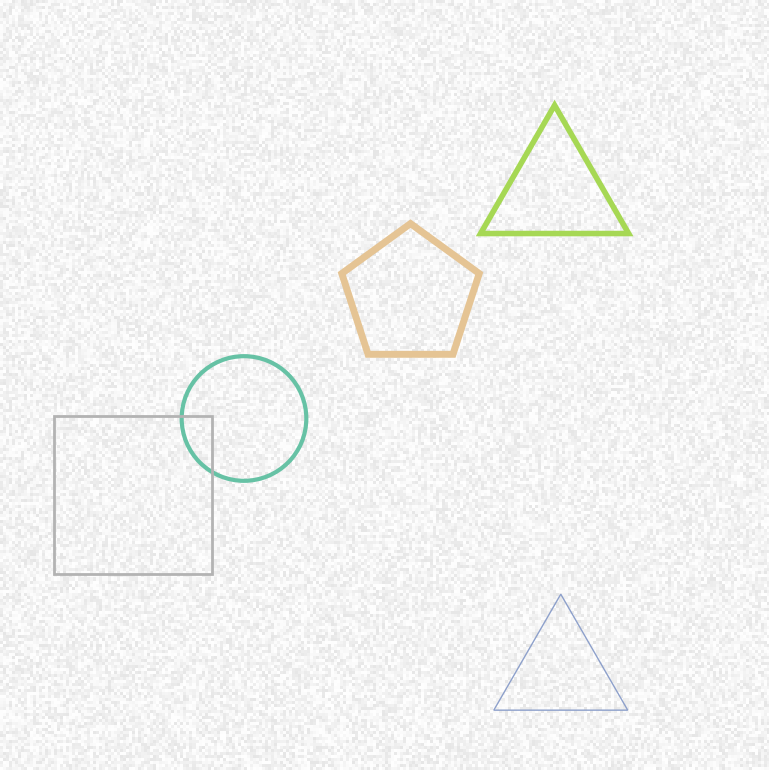[{"shape": "circle", "thickness": 1.5, "radius": 0.4, "center": [0.317, 0.457]}, {"shape": "triangle", "thickness": 0.5, "radius": 0.5, "center": [0.728, 0.128]}, {"shape": "triangle", "thickness": 2, "radius": 0.56, "center": [0.72, 0.752]}, {"shape": "pentagon", "thickness": 2.5, "radius": 0.47, "center": [0.533, 0.616]}, {"shape": "square", "thickness": 1, "radius": 0.51, "center": [0.173, 0.358]}]